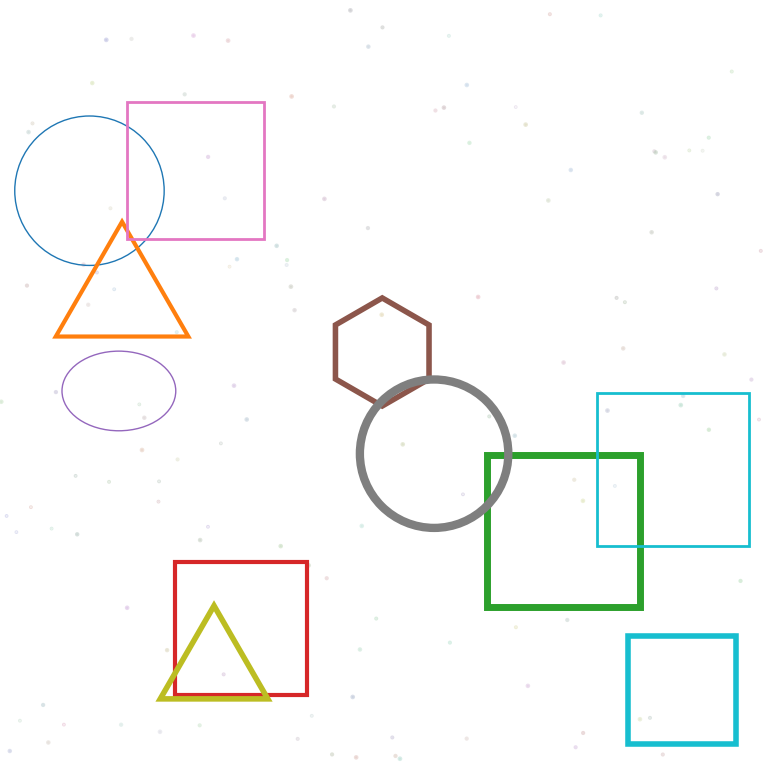[{"shape": "circle", "thickness": 0.5, "radius": 0.49, "center": [0.116, 0.752]}, {"shape": "triangle", "thickness": 1.5, "radius": 0.5, "center": [0.159, 0.613]}, {"shape": "square", "thickness": 2.5, "radius": 0.5, "center": [0.732, 0.311]}, {"shape": "square", "thickness": 1.5, "radius": 0.43, "center": [0.313, 0.184]}, {"shape": "oval", "thickness": 0.5, "radius": 0.37, "center": [0.154, 0.492]}, {"shape": "hexagon", "thickness": 2, "radius": 0.35, "center": [0.496, 0.543]}, {"shape": "square", "thickness": 1, "radius": 0.45, "center": [0.253, 0.779]}, {"shape": "circle", "thickness": 3, "radius": 0.48, "center": [0.564, 0.411]}, {"shape": "triangle", "thickness": 2, "radius": 0.4, "center": [0.278, 0.133]}, {"shape": "square", "thickness": 2, "radius": 0.35, "center": [0.886, 0.104]}, {"shape": "square", "thickness": 1, "radius": 0.5, "center": [0.874, 0.39]}]